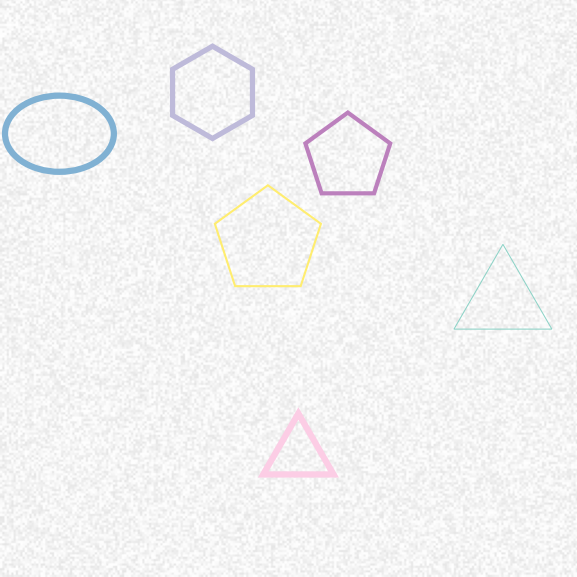[{"shape": "triangle", "thickness": 0.5, "radius": 0.49, "center": [0.871, 0.478]}, {"shape": "hexagon", "thickness": 2.5, "radius": 0.4, "center": [0.368, 0.839]}, {"shape": "oval", "thickness": 3, "radius": 0.47, "center": [0.103, 0.768]}, {"shape": "triangle", "thickness": 3, "radius": 0.35, "center": [0.517, 0.213]}, {"shape": "pentagon", "thickness": 2, "radius": 0.39, "center": [0.602, 0.727]}, {"shape": "pentagon", "thickness": 1, "radius": 0.48, "center": [0.464, 0.582]}]